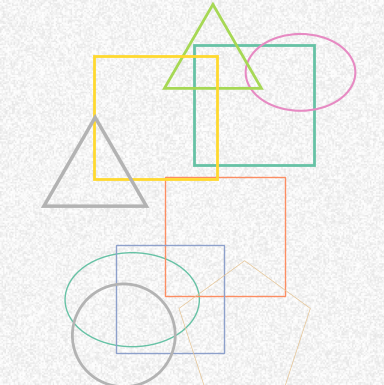[{"shape": "oval", "thickness": 1, "radius": 0.87, "center": [0.343, 0.222]}, {"shape": "square", "thickness": 2, "radius": 0.78, "center": [0.661, 0.726]}, {"shape": "square", "thickness": 1, "radius": 0.78, "center": [0.585, 0.386]}, {"shape": "square", "thickness": 1, "radius": 0.7, "center": [0.442, 0.223]}, {"shape": "oval", "thickness": 1.5, "radius": 0.71, "center": [0.781, 0.812]}, {"shape": "triangle", "thickness": 2, "radius": 0.73, "center": [0.553, 0.843]}, {"shape": "square", "thickness": 2, "radius": 0.8, "center": [0.404, 0.696]}, {"shape": "pentagon", "thickness": 0.5, "radius": 0.9, "center": [0.635, 0.144]}, {"shape": "circle", "thickness": 2, "radius": 0.67, "center": [0.322, 0.129]}, {"shape": "triangle", "thickness": 2.5, "radius": 0.77, "center": [0.247, 0.541]}]